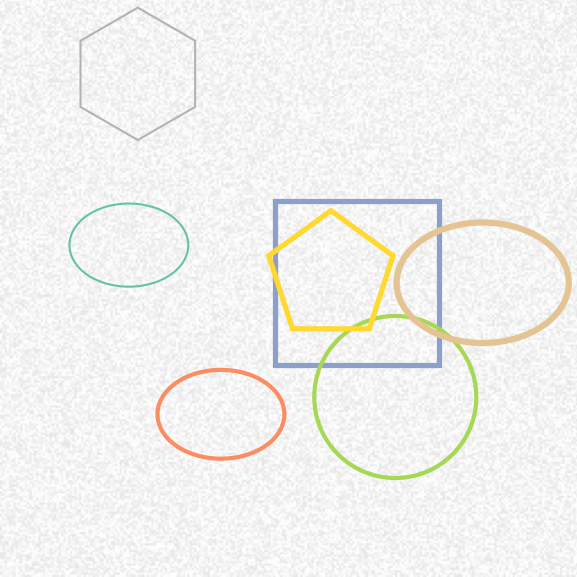[{"shape": "oval", "thickness": 1, "radius": 0.51, "center": [0.223, 0.575]}, {"shape": "oval", "thickness": 2, "radius": 0.55, "center": [0.383, 0.282]}, {"shape": "square", "thickness": 2.5, "radius": 0.71, "center": [0.618, 0.509]}, {"shape": "circle", "thickness": 2, "radius": 0.7, "center": [0.684, 0.312]}, {"shape": "pentagon", "thickness": 2.5, "radius": 0.57, "center": [0.573, 0.521]}, {"shape": "oval", "thickness": 3, "radius": 0.75, "center": [0.836, 0.51]}, {"shape": "hexagon", "thickness": 1, "radius": 0.57, "center": [0.239, 0.871]}]